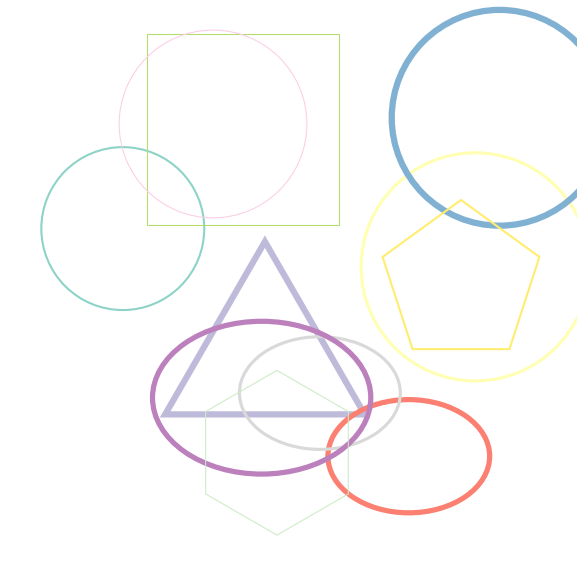[{"shape": "circle", "thickness": 1, "radius": 0.71, "center": [0.213, 0.603]}, {"shape": "circle", "thickness": 1.5, "radius": 0.99, "center": [0.823, 0.537]}, {"shape": "triangle", "thickness": 3, "radius": 1.0, "center": [0.459, 0.381]}, {"shape": "oval", "thickness": 2.5, "radius": 0.7, "center": [0.708, 0.209]}, {"shape": "circle", "thickness": 3, "radius": 0.93, "center": [0.865, 0.795]}, {"shape": "square", "thickness": 0.5, "radius": 0.83, "center": [0.421, 0.775]}, {"shape": "circle", "thickness": 0.5, "radius": 0.81, "center": [0.369, 0.784]}, {"shape": "oval", "thickness": 1.5, "radius": 0.7, "center": [0.554, 0.319]}, {"shape": "oval", "thickness": 2.5, "radius": 0.94, "center": [0.453, 0.311]}, {"shape": "hexagon", "thickness": 0.5, "radius": 0.71, "center": [0.48, 0.215]}, {"shape": "pentagon", "thickness": 1, "radius": 0.71, "center": [0.798, 0.51]}]